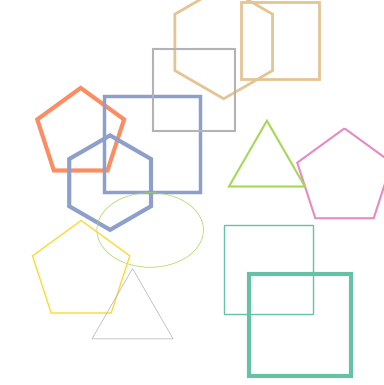[{"shape": "square", "thickness": 3, "radius": 0.66, "center": [0.78, 0.156]}, {"shape": "square", "thickness": 1, "radius": 0.58, "center": [0.697, 0.299]}, {"shape": "pentagon", "thickness": 3, "radius": 0.59, "center": [0.21, 0.653]}, {"shape": "square", "thickness": 2.5, "radius": 0.62, "center": [0.395, 0.626]}, {"shape": "hexagon", "thickness": 3, "radius": 0.61, "center": [0.286, 0.526]}, {"shape": "pentagon", "thickness": 1.5, "radius": 0.65, "center": [0.895, 0.538]}, {"shape": "oval", "thickness": 0.5, "radius": 0.69, "center": [0.39, 0.403]}, {"shape": "triangle", "thickness": 1.5, "radius": 0.57, "center": [0.693, 0.573]}, {"shape": "pentagon", "thickness": 1, "radius": 0.66, "center": [0.211, 0.294]}, {"shape": "square", "thickness": 2, "radius": 0.5, "center": [0.727, 0.894]}, {"shape": "hexagon", "thickness": 2, "radius": 0.73, "center": [0.581, 0.89]}, {"shape": "square", "thickness": 1.5, "radius": 0.53, "center": [0.505, 0.767]}, {"shape": "triangle", "thickness": 0.5, "radius": 0.61, "center": [0.344, 0.181]}]